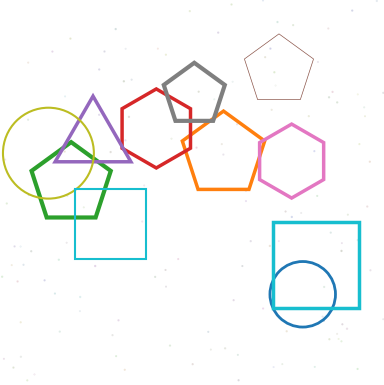[{"shape": "circle", "thickness": 2, "radius": 0.43, "center": [0.786, 0.236]}, {"shape": "pentagon", "thickness": 2.5, "radius": 0.56, "center": [0.581, 0.599]}, {"shape": "pentagon", "thickness": 3, "radius": 0.54, "center": [0.185, 0.523]}, {"shape": "hexagon", "thickness": 2.5, "radius": 0.51, "center": [0.406, 0.666]}, {"shape": "triangle", "thickness": 2.5, "radius": 0.57, "center": [0.242, 0.637]}, {"shape": "pentagon", "thickness": 0.5, "radius": 0.47, "center": [0.725, 0.818]}, {"shape": "hexagon", "thickness": 2.5, "radius": 0.48, "center": [0.758, 0.582]}, {"shape": "pentagon", "thickness": 3, "radius": 0.42, "center": [0.505, 0.754]}, {"shape": "circle", "thickness": 1.5, "radius": 0.59, "center": [0.126, 0.602]}, {"shape": "square", "thickness": 2.5, "radius": 0.56, "center": [0.821, 0.311]}, {"shape": "square", "thickness": 1.5, "radius": 0.46, "center": [0.287, 0.418]}]